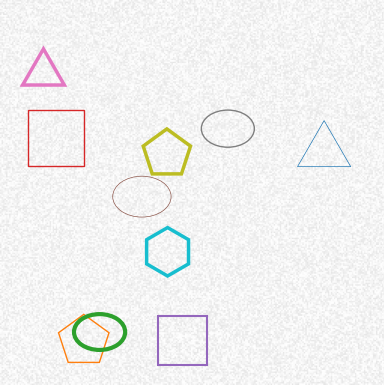[{"shape": "triangle", "thickness": 0.5, "radius": 0.4, "center": [0.842, 0.607]}, {"shape": "pentagon", "thickness": 1, "radius": 0.34, "center": [0.218, 0.114]}, {"shape": "oval", "thickness": 3, "radius": 0.33, "center": [0.259, 0.138]}, {"shape": "square", "thickness": 1, "radius": 0.36, "center": [0.145, 0.641]}, {"shape": "square", "thickness": 1.5, "radius": 0.32, "center": [0.474, 0.115]}, {"shape": "oval", "thickness": 0.5, "radius": 0.38, "center": [0.369, 0.489]}, {"shape": "triangle", "thickness": 2.5, "radius": 0.31, "center": [0.113, 0.81]}, {"shape": "oval", "thickness": 1, "radius": 0.34, "center": [0.592, 0.666]}, {"shape": "pentagon", "thickness": 2.5, "radius": 0.32, "center": [0.433, 0.601]}, {"shape": "hexagon", "thickness": 2.5, "radius": 0.31, "center": [0.435, 0.346]}]